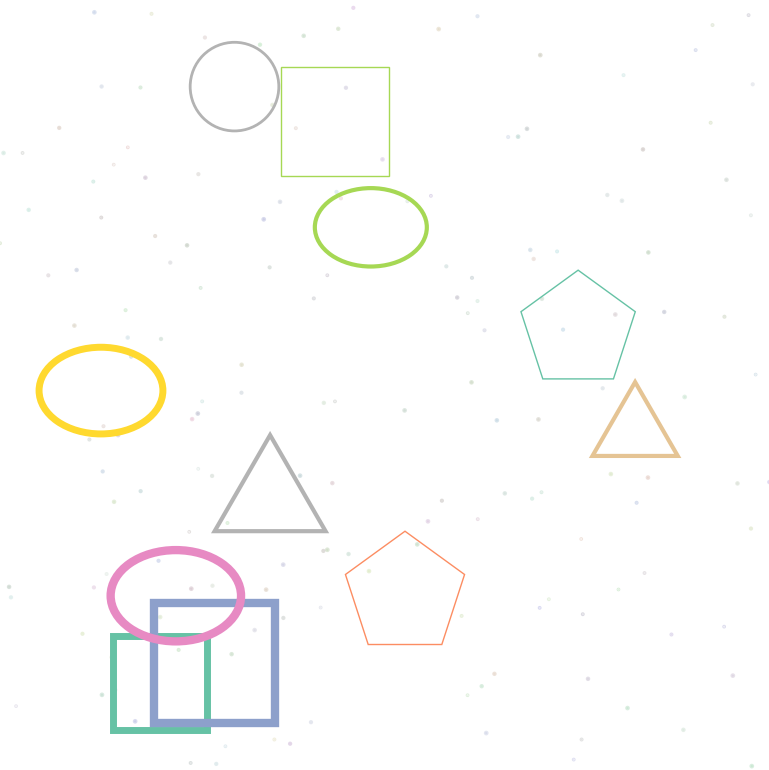[{"shape": "square", "thickness": 2.5, "radius": 0.3, "center": [0.208, 0.114]}, {"shape": "pentagon", "thickness": 0.5, "radius": 0.39, "center": [0.751, 0.571]}, {"shape": "pentagon", "thickness": 0.5, "radius": 0.41, "center": [0.526, 0.229]}, {"shape": "square", "thickness": 3, "radius": 0.39, "center": [0.279, 0.139]}, {"shape": "oval", "thickness": 3, "radius": 0.42, "center": [0.228, 0.226]}, {"shape": "oval", "thickness": 1.5, "radius": 0.36, "center": [0.482, 0.705]}, {"shape": "square", "thickness": 0.5, "radius": 0.35, "center": [0.435, 0.843]}, {"shape": "oval", "thickness": 2.5, "radius": 0.4, "center": [0.131, 0.493]}, {"shape": "triangle", "thickness": 1.5, "radius": 0.32, "center": [0.825, 0.44]}, {"shape": "triangle", "thickness": 1.5, "radius": 0.42, "center": [0.351, 0.352]}, {"shape": "circle", "thickness": 1, "radius": 0.29, "center": [0.305, 0.888]}]